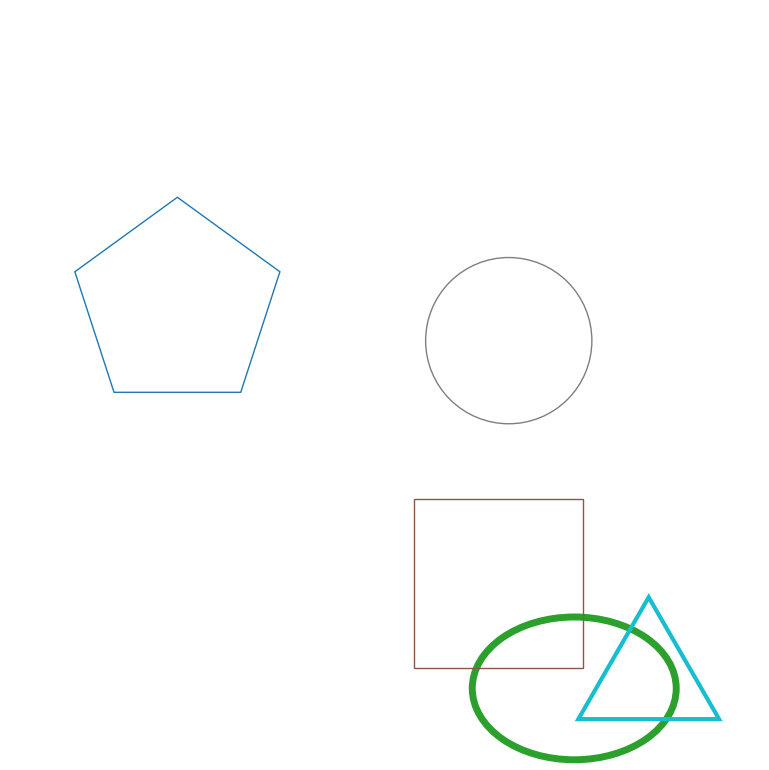[{"shape": "pentagon", "thickness": 0.5, "radius": 0.7, "center": [0.23, 0.604]}, {"shape": "oval", "thickness": 2.5, "radius": 0.66, "center": [0.746, 0.106]}, {"shape": "square", "thickness": 0.5, "radius": 0.55, "center": [0.647, 0.242]}, {"shape": "circle", "thickness": 0.5, "radius": 0.54, "center": [0.661, 0.558]}, {"shape": "triangle", "thickness": 1.5, "radius": 0.53, "center": [0.842, 0.119]}]